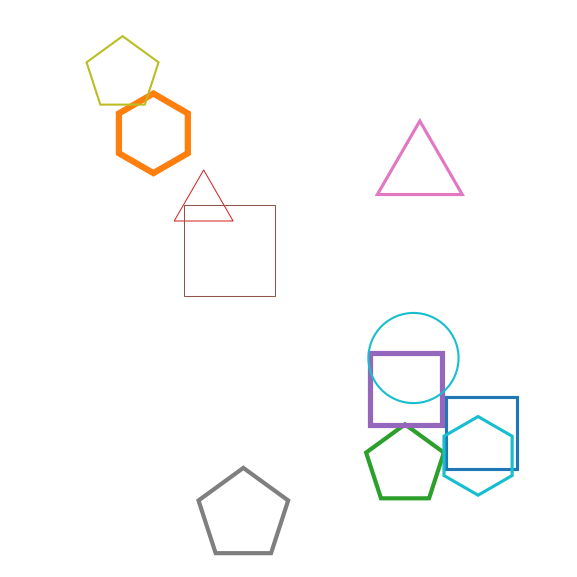[{"shape": "square", "thickness": 1.5, "radius": 0.31, "center": [0.834, 0.249]}, {"shape": "hexagon", "thickness": 3, "radius": 0.34, "center": [0.266, 0.768]}, {"shape": "pentagon", "thickness": 2, "radius": 0.35, "center": [0.701, 0.194]}, {"shape": "triangle", "thickness": 0.5, "radius": 0.29, "center": [0.353, 0.646]}, {"shape": "square", "thickness": 2.5, "radius": 0.31, "center": [0.703, 0.325]}, {"shape": "square", "thickness": 0.5, "radius": 0.4, "center": [0.397, 0.565]}, {"shape": "triangle", "thickness": 1.5, "radius": 0.42, "center": [0.727, 0.705]}, {"shape": "pentagon", "thickness": 2, "radius": 0.41, "center": [0.421, 0.107]}, {"shape": "pentagon", "thickness": 1, "radius": 0.33, "center": [0.212, 0.871]}, {"shape": "hexagon", "thickness": 1.5, "radius": 0.34, "center": [0.828, 0.21]}, {"shape": "circle", "thickness": 1, "radius": 0.39, "center": [0.716, 0.379]}]